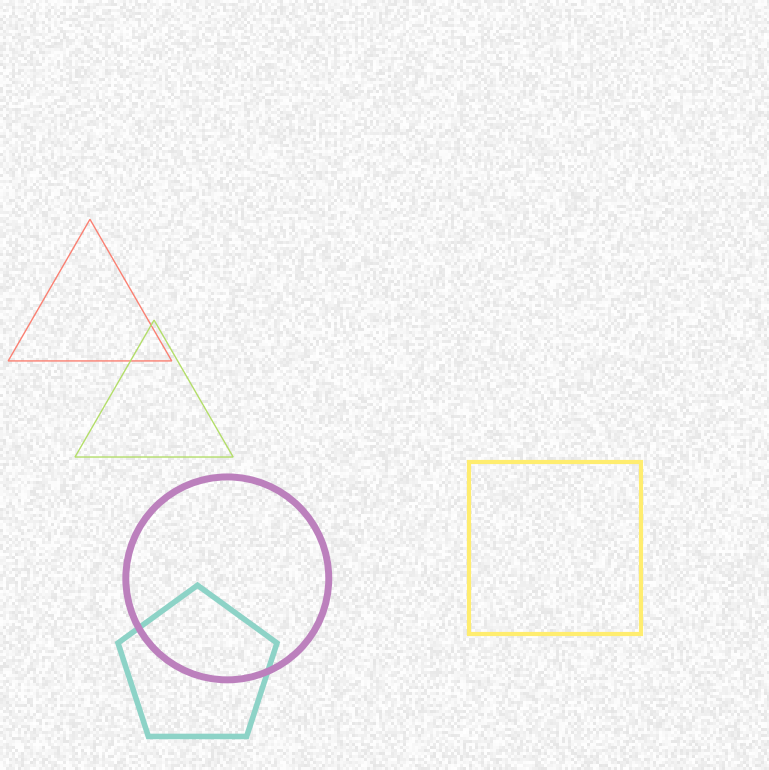[{"shape": "pentagon", "thickness": 2, "radius": 0.54, "center": [0.256, 0.131]}, {"shape": "triangle", "thickness": 0.5, "radius": 0.61, "center": [0.117, 0.593]}, {"shape": "triangle", "thickness": 0.5, "radius": 0.59, "center": [0.2, 0.466]}, {"shape": "circle", "thickness": 2.5, "radius": 0.66, "center": [0.295, 0.249]}, {"shape": "square", "thickness": 1.5, "radius": 0.56, "center": [0.72, 0.289]}]